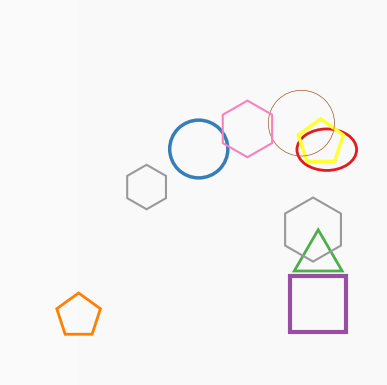[{"shape": "oval", "thickness": 2, "radius": 0.38, "center": [0.843, 0.611]}, {"shape": "circle", "thickness": 2.5, "radius": 0.38, "center": [0.513, 0.613]}, {"shape": "triangle", "thickness": 2, "radius": 0.36, "center": [0.821, 0.332]}, {"shape": "square", "thickness": 3, "radius": 0.37, "center": [0.821, 0.21]}, {"shape": "pentagon", "thickness": 2, "radius": 0.3, "center": [0.203, 0.18]}, {"shape": "pentagon", "thickness": 2.5, "radius": 0.31, "center": [0.828, 0.63]}, {"shape": "circle", "thickness": 0.5, "radius": 0.43, "center": [0.778, 0.68]}, {"shape": "hexagon", "thickness": 1.5, "radius": 0.37, "center": [0.639, 0.665]}, {"shape": "hexagon", "thickness": 1.5, "radius": 0.42, "center": [0.808, 0.404]}, {"shape": "hexagon", "thickness": 1.5, "radius": 0.29, "center": [0.378, 0.514]}]